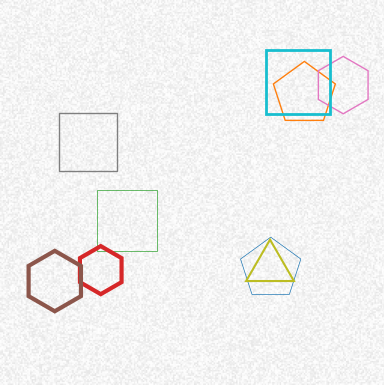[{"shape": "pentagon", "thickness": 0.5, "radius": 0.41, "center": [0.703, 0.302]}, {"shape": "pentagon", "thickness": 1, "radius": 0.42, "center": [0.791, 0.756]}, {"shape": "square", "thickness": 0.5, "radius": 0.39, "center": [0.33, 0.427]}, {"shape": "hexagon", "thickness": 3, "radius": 0.31, "center": [0.262, 0.298]}, {"shape": "hexagon", "thickness": 3, "radius": 0.39, "center": [0.142, 0.27]}, {"shape": "hexagon", "thickness": 1, "radius": 0.37, "center": [0.891, 0.779]}, {"shape": "square", "thickness": 1, "radius": 0.37, "center": [0.228, 0.631]}, {"shape": "triangle", "thickness": 1.5, "radius": 0.36, "center": [0.701, 0.306]}, {"shape": "square", "thickness": 2, "radius": 0.42, "center": [0.773, 0.786]}]